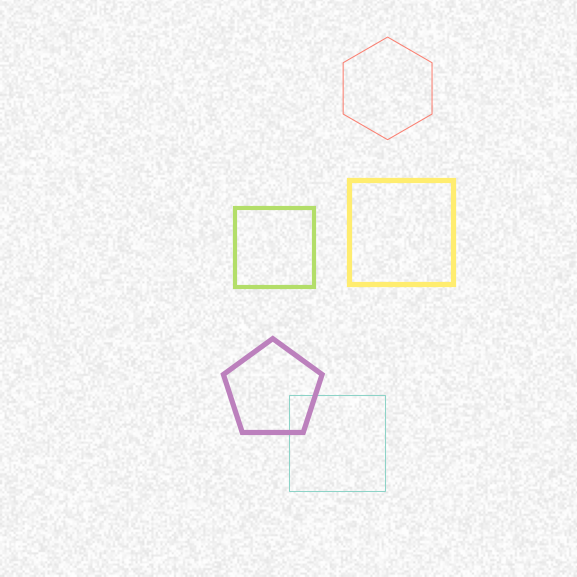[{"shape": "square", "thickness": 0.5, "radius": 0.41, "center": [0.583, 0.232]}, {"shape": "hexagon", "thickness": 0.5, "radius": 0.44, "center": [0.671, 0.846]}, {"shape": "square", "thickness": 2, "radius": 0.34, "center": [0.475, 0.571]}, {"shape": "pentagon", "thickness": 2.5, "radius": 0.45, "center": [0.472, 0.323]}, {"shape": "square", "thickness": 2.5, "radius": 0.45, "center": [0.695, 0.597]}]